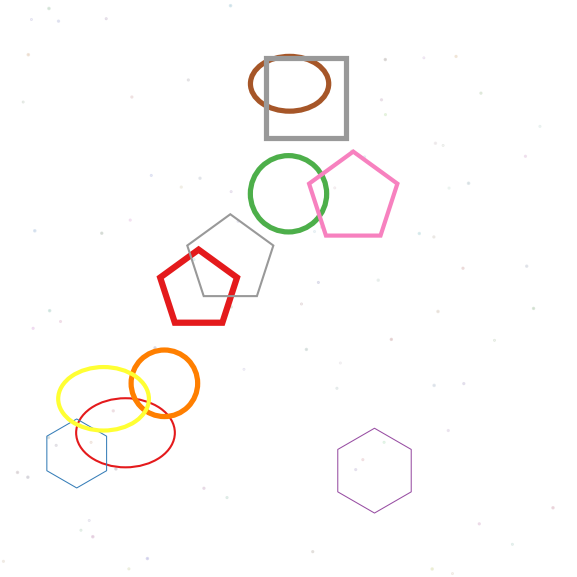[{"shape": "pentagon", "thickness": 3, "radius": 0.35, "center": [0.344, 0.497]}, {"shape": "oval", "thickness": 1, "radius": 0.43, "center": [0.217, 0.25]}, {"shape": "hexagon", "thickness": 0.5, "radius": 0.3, "center": [0.133, 0.214]}, {"shape": "circle", "thickness": 2.5, "radius": 0.33, "center": [0.5, 0.664]}, {"shape": "hexagon", "thickness": 0.5, "radius": 0.37, "center": [0.648, 0.184]}, {"shape": "circle", "thickness": 2.5, "radius": 0.29, "center": [0.285, 0.335]}, {"shape": "oval", "thickness": 2, "radius": 0.39, "center": [0.179, 0.309]}, {"shape": "oval", "thickness": 2.5, "radius": 0.34, "center": [0.501, 0.854]}, {"shape": "pentagon", "thickness": 2, "radius": 0.4, "center": [0.612, 0.656]}, {"shape": "pentagon", "thickness": 1, "radius": 0.39, "center": [0.399, 0.55]}, {"shape": "square", "thickness": 2.5, "radius": 0.35, "center": [0.529, 0.829]}]